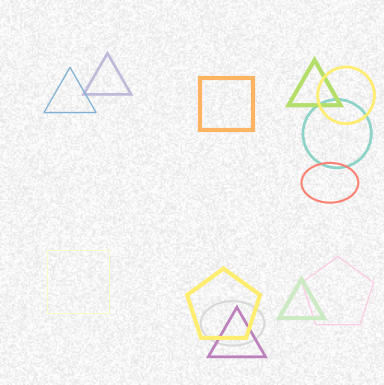[{"shape": "circle", "thickness": 2, "radius": 0.44, "center": [0.876, 0.653]}, {"shape": "square", "thickness": 0.5, "radius": 0.41, "center": [0.203, 0.268]}, {"shape": "triangle", "thickness": 2, "radius": 0.36, "center": [0.279, 0.79]}, {"shape": "oval", "thickness": 1.5, "radius": 0.37, "center": [0.857, 0.525]}, {"shape": "triangle", "thickness": 1, "radius": 0.39, "center": [0.182, 0.747]}, {"shape": "square", "thickness": 3, "radius": 0.34, "center": [0.589, 0.73]}, {"shape": "triangle", "thickness": 3, "radius": 0.39, "center": [0.817, 0.766]}, {"shape": "pentagon", "thickness": 1, "radius": 0.49, "center": [0.878, 0.236]}, {"shape": "oval", "thickness": 1.5, "radius": 0.41, "center": [0.604, 0.16]}, {"shape": "triangle", "thickness": 2, "radius": 0.43, "center": [0.615, 0.116]}, {"shape": "triangle", "thickness": 3, "radius": 0.34, "center": [0.783, 0.207]}, {"shape": "circle", "thickness": 2, "radius": 0.37, "center": [0.899, 0.752]}, {"shape": "pentagon", "thickness": 3, "radius": 0.5, "center": [0.581, 0.203]}]